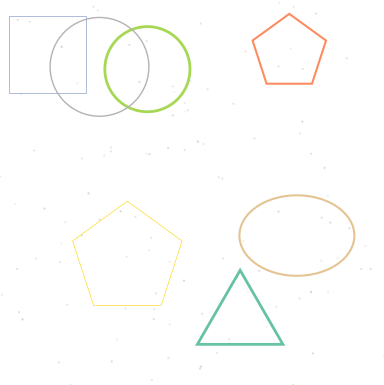[{"shape": "triangle", "thickness": 2, "radius": 0.64, "center": [0.624, 0.17]}, {"shape": "pentagon", "thickness": 1.5, "radius": 0.5, "center": [0.751, 0.864]}, {"shape": "square", "thickness": 0.5, "radius": 0.5, "center": [0.123, 0.858]}, {"shape": "circle", "thickness": 2, "radius": 0.55, "center": [0.383, 0.82]}, {"shape": "pentagon", "thickness": 0.5, "radius": 0.75, "center": [0.331, 0.328]}, {"shape": "oval", "thickness": 1.5, "radius": 0.75, "center": [0.771, 0.388]}, {"shape": "circle", "thickness": 1, "radius": 0.64, "center": [0.258, 0.826]}]